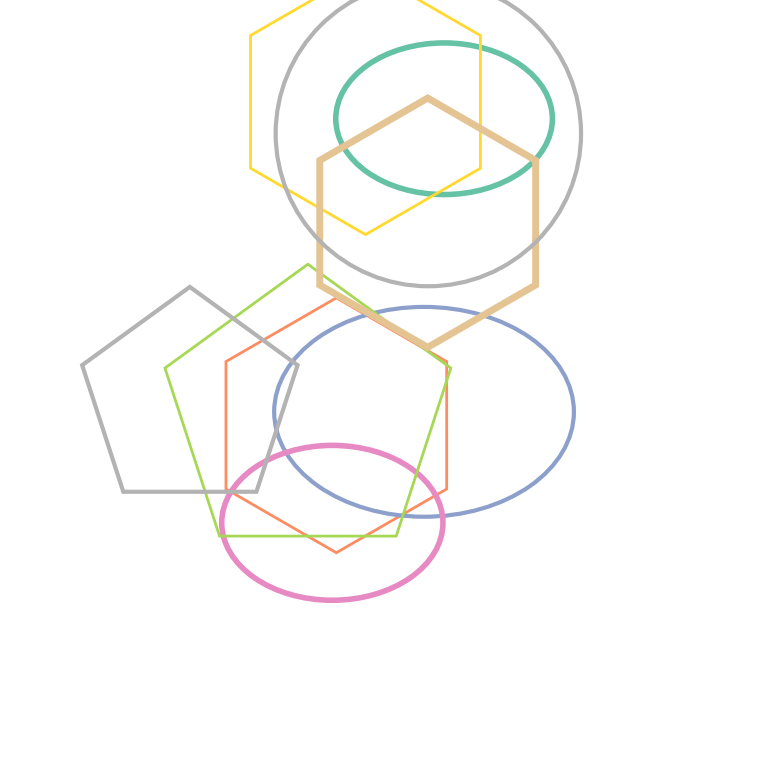[{"shape": "oval", "thickness": 2, "radius": 0.7, "center": [0.577, 0.846]}, {"shape": "hexagon", "thickness": 1, "radius": 0.83, "center": [0.437, 0.448]}, {"shape": "oval", "thickness": 1.5, "radius": 0.97, "center": [0.551, 0.465]}, {"shape": "oval", "thickness": 2, "radius": 0.72, "center": [0.432, 0.321]}, {"shape": "pentagon", "thickness": 1, "radius": 0.98, "center": [0.4, 0.462]}, {"shape": "hexagon", "thickness": 1, "radius": 0.86, "center": [0.475, 0.868]}, {"shape": "hexagon", "thickness": 2.5, "radius": 0.81, "center": [0.555, 0.711]}, {"shape": "circle", "thickness": 1.5, "radius": 0.99, "center": [0.556, 0.827]}, {"shape": "pentagon", "thickness": 1.5, "radius": 0.74, "center": [0.247, 0.48]}]